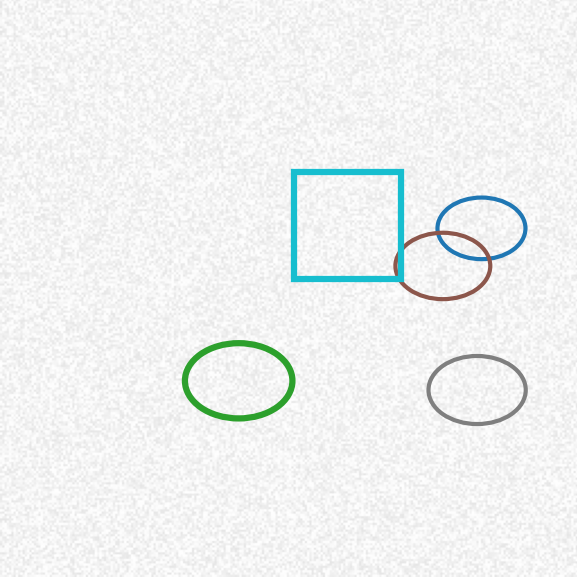[{"shape": "oval", "thickness": 2, "radius": 0.38, "center": [0.834, 0.604]}, {"shape": "oval", "thickness": 3, "radius": 0.47, "center": [0.413, 0.34]}, {"shape": "oval", "thickness": 2, "radius": 0.41, "center": [0.767, 0.539]}, {"shape": "oval", "thickness": 2, "radius": 0.42, "center": [0.826, 0.324]}, {"shape": "square", "thickness": 3, "radius": 0.46, "center": [0.601, 0.608]}]